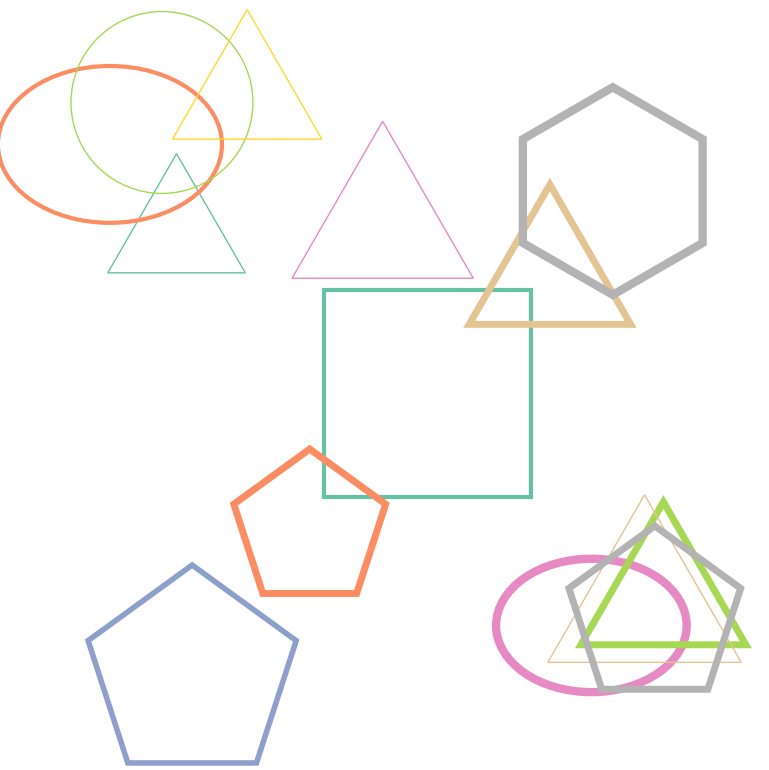[{"shape": "square", "thickness": 1.5, "radius": 0.67, "center": [0.555, 0.489]}, {"shape": "triangle", "thickness": 0.5, "radius": 0.52, "center": [0.229, 0.697]}, {"shape": "oval", "thickness": 1.5, "radius": 0.73, "center": [0.143, 0.812]}, {"shape": "pentagon", "thickness": 2.5, "radius": 0.52, "center": [0.402, 0.313]}, {"shape": "pentagon", "thickness": 2, "radius": 0.71, "center": [0.25, 0.124]}, {"shape": "triangle", "thickness": 0.5, "radius": 0.68, "center": [0.497, 0.707]}, {"shape": "oval", "thickness": 3, "radius": 0.62, "center": [0.768, 0.188]}, {"shape": "triangle", "thickness": 2.5, "radius": 0.62, "center": [0.862, 0.224]}, {"shape": "circle", "thickness": 0.5, "radius": 0.59, "center": [0.21, 0.867]}, {"shape": "triangle", "thickness": 0.5, "radius": 0.56, "center": [0.321, 0.875]}, {"shape": "triangle", "thickness": 2.5, "radius": 0.61, "center": [0.714, 0.639]}, {"shape": "triangle", "thickness": 0.5, "radius": 0.73, "center": [0.837, 0.212]}, {"shape": "hexagon", "thickness": 3, "radius": 0.67, "center": [0.796, 0.752]}, {"shape": "pentagon", "thickness": 2.5, "radius": 0.59, "center": [0.85, 0.2]}]